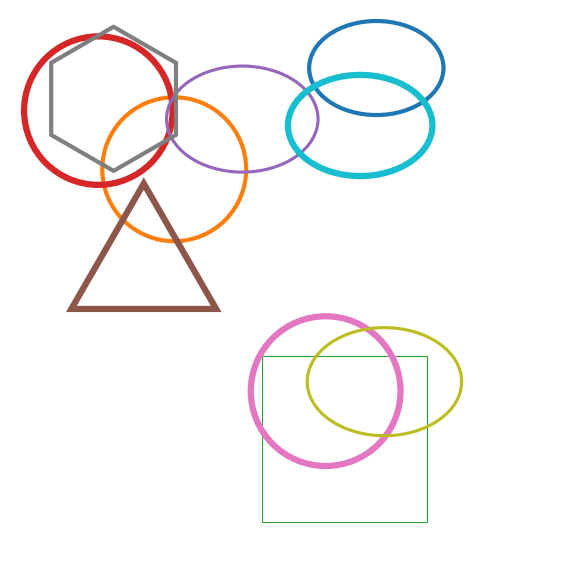[{"shape": "oval", "thickness": 2, "radius": 0.58, "center": [0.652, 0.881]}, {"shape": "circle", "thickness": 2, "radius": 0.62, "center": [0.302, 0.706]}, {"shape": "square", "thickness": 0.5, "radius": 0.72, "center": [0.596, 0.239]}, {"shape": "circle", "thickness": 3, "radius": 0.64, "center": [0.17, 0.808]}, {"shape": "oval", "thickness": 1.5, "radius": 0.66, "center": [0.42, 0.793]}, {"shape": "triangle", "thickness": 3, "radius": 0.72, "center": [0.249, 0.537]}, {"shape": "circle", "thickness": 3, "radius": 0.65, "center": [0.564, 0.322]}, {"shape": "hexagon", "thickness": 2, "radius": 0.62, "center": [0.197, 0.828]}, {"shape": "oval", "thickness": 1.5, "radius": 0.67, "center": [0.666, 0.338]}, {"shape": "oval", "thickness": 3, "radius": 0.63, "center": [0.624, 0.782]}]